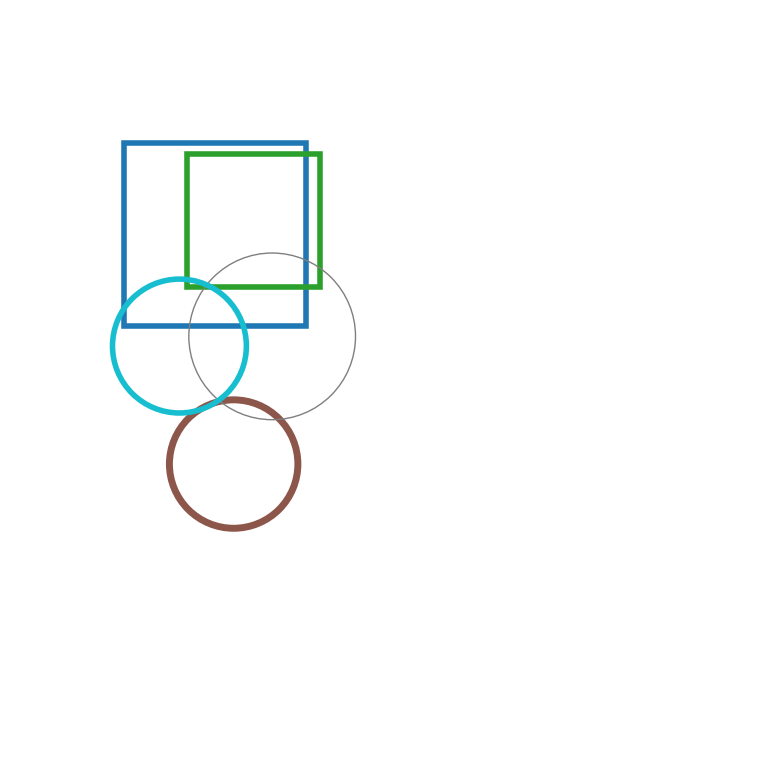[{"shape": "square", "thickness": 2, "radius": 0.59, "center": [0.279, 0.695]}, {"shape": "square", "thickness": 2, "radius": 0.43, "center": [0.329, 0.714]}, {"shape": "circle", "thickness": 2.5, "radius": 0.42, "center": [0.303, 0.397]}, {"shape": "circle", "thickness": 0.5, "radius": 0.54, "center": [0.353, 0.563]}, {"shape": "circle", "thickness": 2, "radius": 0.43, "center": [0.233, 0.551]}]